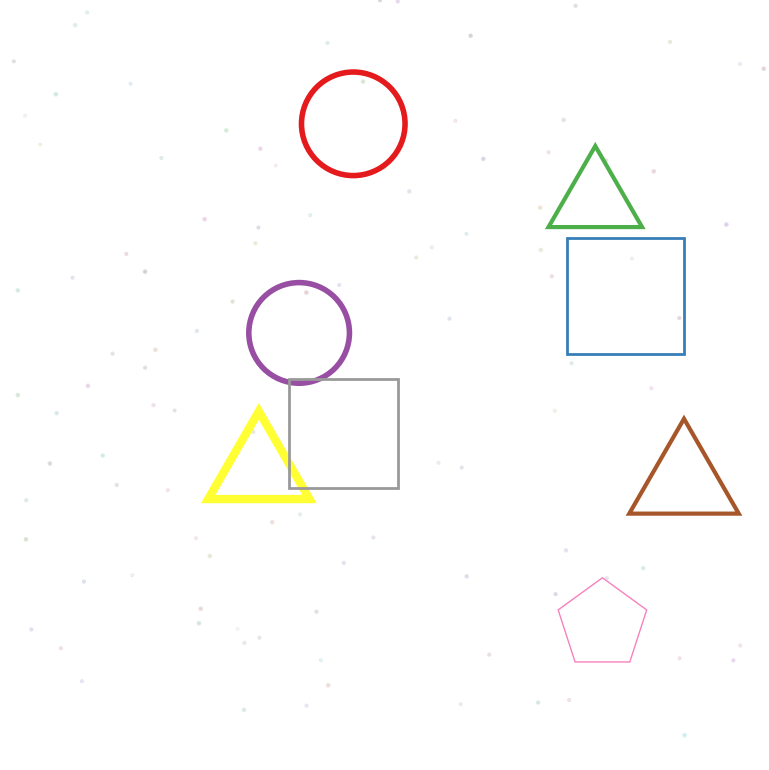[{"shape": "circle", "thickness": 2, "radius": 0.34, "center": [0.459, 0.839]}, {"shape": "square", "thickness": 1, "radius": 0.38, "center": [0.812, 0.616]}, {"shape": "triangle", "thickness": 1.5, "radius": 0.35, "center": [0.773, 0.74]}, {"shape": "circle", "thickness": 2, "radius": 0.33, "center": [0.388, 0.568]}, {"shape": "triangle", "thickness": 3, "radius": 0.38, "center": [0.336, 0.39]}, {"shape": "triangle", "thickness": 1.5, "radius": 0.41, "center": [0.888, 0.374]}, {"shape": "pentagon", "thickness": 0.5, "radius": 0.3, "center": [0.782, 0.189]}, {"shape": "square", "thickness": 1, "radius": 0.35, "center": [0.446, 0.437]}]